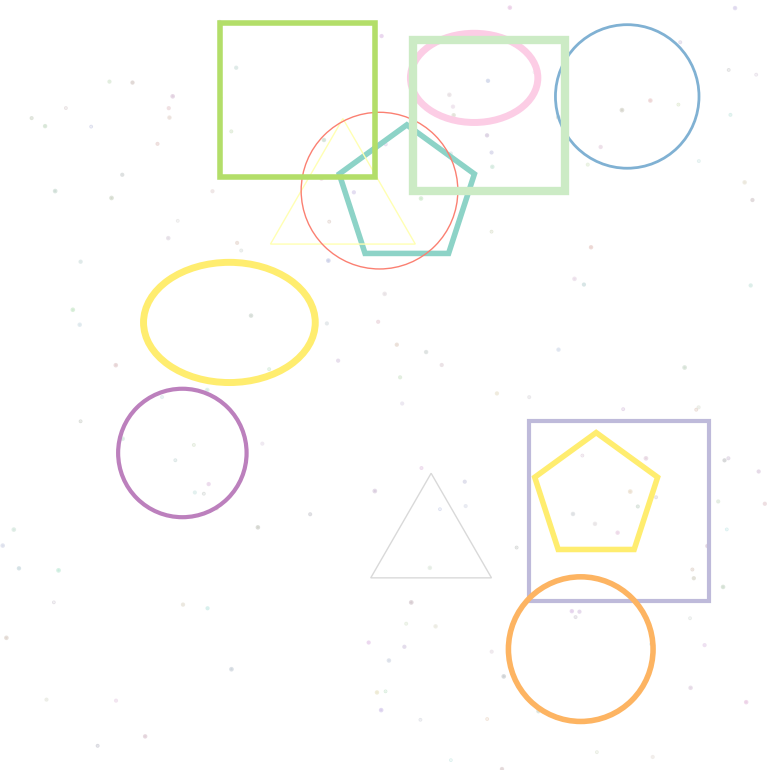[{"shape": "pentagon", "thickness": 2, "radius": 0.46, "center": [0.528, 0.746]}, {"shape": "triangle", "thickness": 0.5, "radius": 0.54, "center": [0.445, 0.737]}, {"shape": "square", "thickness": 1.5, "radius": 0.58, "center": [0.804, 0.337]}, {"shape": "circle", "thickness": 0.5, "radius": 0.51, "center": [0.493, 0.752]}, {"shape": "circle", "thickness": 1, "radius": 0.47, "center": [0.815, 0.875]}, {"shape": "circle", "thickness": 2, "radius": 0.47, "center": [0.754, 0.157]}, {"shape": "square", "thickness": 2, "radius": 0.5, "center": [0.386, 0.87]}, {"shape": "oval", "thickness": 2.5, "radius": 0.41, "center": [0.616, 0.899]}, {"shape": "triangle", "thickness": 0.5, "radius": 0.45, "center": [0.56, 0.295]}, {"shape": "circle", "thickness": 1.5, "radius": 0.42, "center": [0.237, 0.412]}, {"shape": "square", "thickness": 3, "radius": 0.49, "center": [0.635, 0.85]}, {"shape": "pentagon", "thickness": 2, "radius": 0.42, "center": [0.774, 0.354]}, {"shape": "oval", "thickness": 2.5, "radius": 0.56, "center": [0.298, 0.581]}]